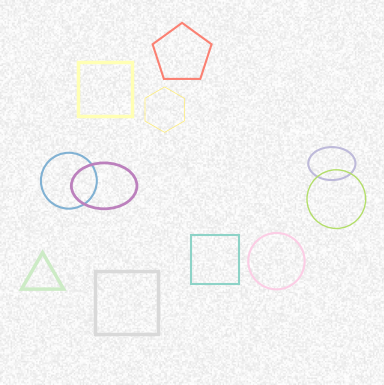[{"shape": "square", "thickness": 1.5, "radius": 0.32, "center": [0.558, 0.325]}, {"shape": "square", "thickness": 2.5, "radius": 0.35, "center": [0.272, 0.768]}, {"shape": "oval", "thickness": 1.5, "radius": 0.31, "center": [0.862, 0.575]}, {"shape": "pentagon", "thickness": 1.5, "radius": 0.4, "center": [0.473, 0.86]}, {"shape": "circle", "thickness": 1.5, "radius": 0.36, "center": [0.179, 0.531]}, {"shape": "circle", "thickness": 1, "radius": 0.38, "center": [0.874, 0.483]}, {"shape": "circle", "thickness": 1.5, "radius": 0.37, "center": [0.718, 0.322]}, {"shape": "square", "thickness": 2.5, "radius": 0.41, "center": [0.328, 0.215]}, {"shape": "oval", "thickness": 2, "radius": 0.43, "center": [0.271, 0.517]}, {"shape": "triangle", "thickness": 2.5, "radius": 0.32, "center": [0.111, 0.281]}, {"shape": "hexagon", "thickness": 0.5, "radius": 0.3, "center": [0.428, 0.715]}]